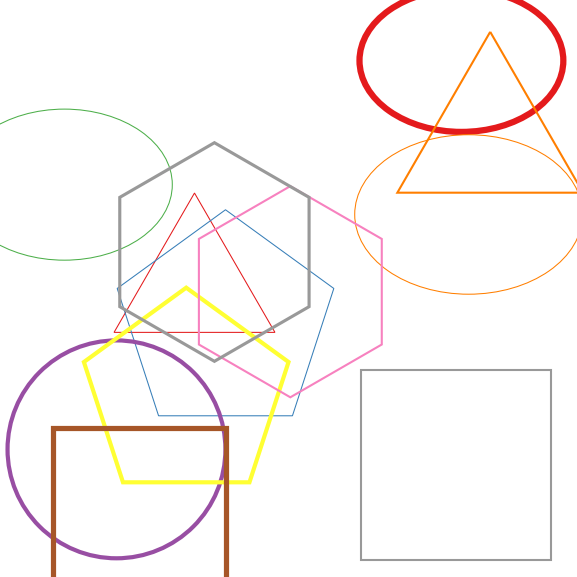[{"shape": "oval", "thickness": 3, "radius": 0.88, "center": [0.799, 0.894]}, {"shape": "triangle", "thickness": 0.5, "radius": 0.8, "center": [0.337, 0.504]}, {"shape": "pentagon", "thickness": 0.5, "radius": 0.99, "center": [0.39, 0.439]}, {"shape": "oval", "thickness": 0.5, "radius": 0.93, "center": [0.112, 0.679]}, {"shape": "circle", "thickness": 2, "radius": 0.94, "center": [0.202, 0.221]}, {"shape": "oval", "thickness": 0.5, "radius": 0.99, "center": [0.811, 0.628]}, {"shape": "triangle", "thickness": 1, "radius": 0.93, "center": [0.849, 0.758]}, {"shape": "pentagon", "thickness": 2, "radius": 0.93, "center": [0.322, 0.315]}, {"shape": "square", "thickness": 2.5, "radius": 0.75, "center": [0.241, 0.108]}, {"shape": "hexagon", "thickness": 1, "radius": 0.91, "center": [0.503, 0.494]}, {"shape": "square", "thickness": 1, "radius": 0.82, "center": [0.79, 0.193]}, {"shape": "hexagon", "thickness": 1.5, "radius": 0.95, "center": [0.371, 0.563]}]